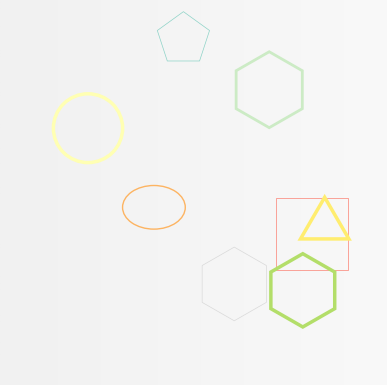[{"shape": "pentagon", "thickness": 0.5, "radius": 0.35, "center": [0.473, 0.899]}, {"shape": "circle", "thickness": 2.5, "radius": 0.45, "center": [0.227, 0.667]}, {"shape": "square", "thickness": 0.5, "radius": 0.47, "center": [0.805, 0.392]}, {"shape": "oval", "thickness": 1, "radius": 0.4, "center": [0.397, 0.462]}, {"shape": "hexagon", "thickness": 2.5, "radius": 0.48, "center": [0.781, 0.246]}, {"shape": "hexagon", "thickness": 0.5, "radius": 0.48, "center": [0.605, 0.262]}, {"shape": "hexagon", "thickness": 2, "radius": 0.49, "center": [0.695, 0.767]}, {"shape": "triangle", "thickness": 2.5, "radius": 0.36, "center": [0.838, 0.415]}]